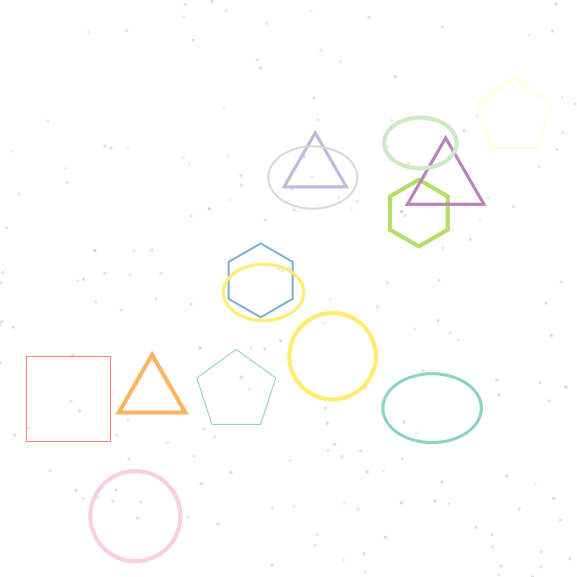[{"shape": "pentagon", "thickness": 0.5, "radius": 0.36, "center": [0.409, 0.322]}, {"shape": "oval", "thickness": 1.5, "radius": 0.43, "center": [0.748, 0.292]}, {"shape": "pentagon", "thickness": 0.5, "radius": 0.34, "center": [0.891, 0.798]}, {"shape": "triangle", "thickness": 1.5, "radius": 0.31, "center": [0.546, 0.707]}, {"shape": "square", "thickness": 0.5, "radius": 0.37, "center": [0.118, 0.309]}, {"shape": "hexagon", "thickness": 1, "radius": 0.32, "center": [0.451, 0.514]}, {"shape": "triangle", "thickness": 2, "radius": 0.33, "center": [0.263, 0.318]}, {"shape": "hexagon", "thickness": 2, "radius": 0.29, "center": [0.725, 0.63]}, {"shape": "circle", "thickness": 2, "radius": 0.39, "center": [0.234, 0.105]}, {"shape": "oval", "thickness": 1, "radius": 0.39, "center": [0.542, 0.692]}, {"shape": "triangle", "thickness": 1.5, "radius": 0.38, "center": [0.772, 0.684]}, {"shape": "oval", "thickness": 2, "radius": 0.31, "center": [0.728, 0.752]}, {"shape": "oval", "thickness": 1.5, "radius": 0.35, "center": [0.456, 0.493]}, {"shape": "circle", "thickness": 2, "radius": 0.37, "center": [0.576, 0.382]}]